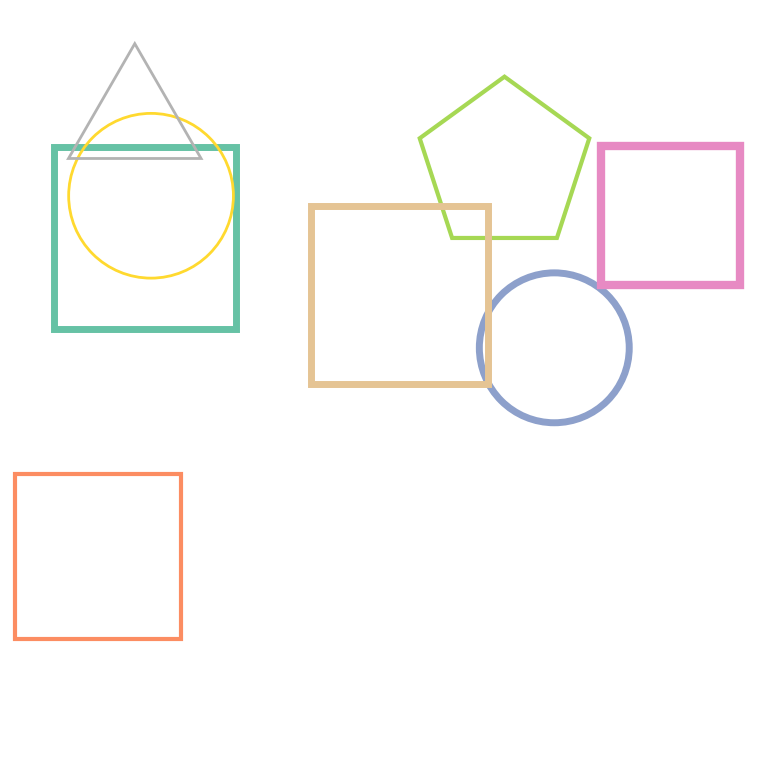[{"shape": "square", "thickness": 2.5, "radius": 0.59, "center": [0.189, 0.691]}, {"shape": "square", "thickness": 1.5, "radius": 0.54, "center": [0.128, 0.277]}, {"shape": "circle", "thickness": 2.5, "radius": 0.49, "center": [0.72, 0.548]}, {"shape": "square", "thickness": 3, "radius": 0.45, "center": [0.87, 0.721]}, {"shape": "pentagon", "thickness": 1.5, "radius": 0.58, "center": [0.655, 0.785]}, {"shape": "circle", "thickness": 1, "radius": 0.53, "center": [0.196, 0.746]}, {"shape": "square", "thickness": 2.5, "radius": 0.58, "center": [0.519, 0.617]}, {"shape": "triangle", "thickness": 1, "radius": 0.5, "center": [0.175, 0.844]}]